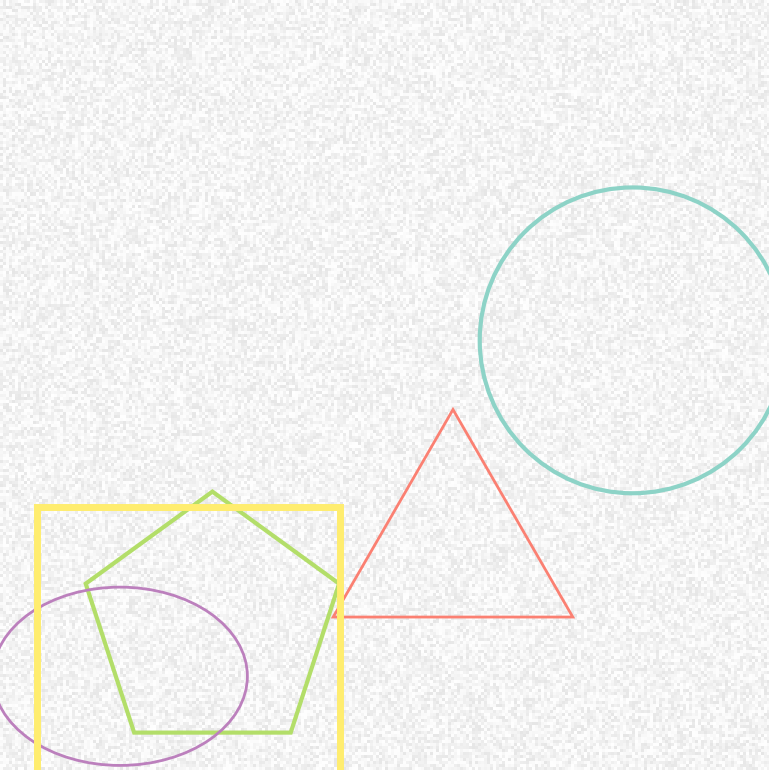[{"shape": "circle", "thickness": 1.5, "radius": 0.99, "center": [0.822, 0.558]}, {"shape": "triangle", "thickness": 1, "radius": 0.9, "center": [0.588, 0.288]}, {"shape": "pentagon", "thickness": 1.5, "radius": 0.87, "center": [0.276, 0.189]}, {"shape": "oval", "thickness": 1, "radius": 0.83, "center": [0.156, 0.122]}, {"shape": "square", "thickness": 2.5, "radius": 0.98, "center": [0.245, 0.145]}]